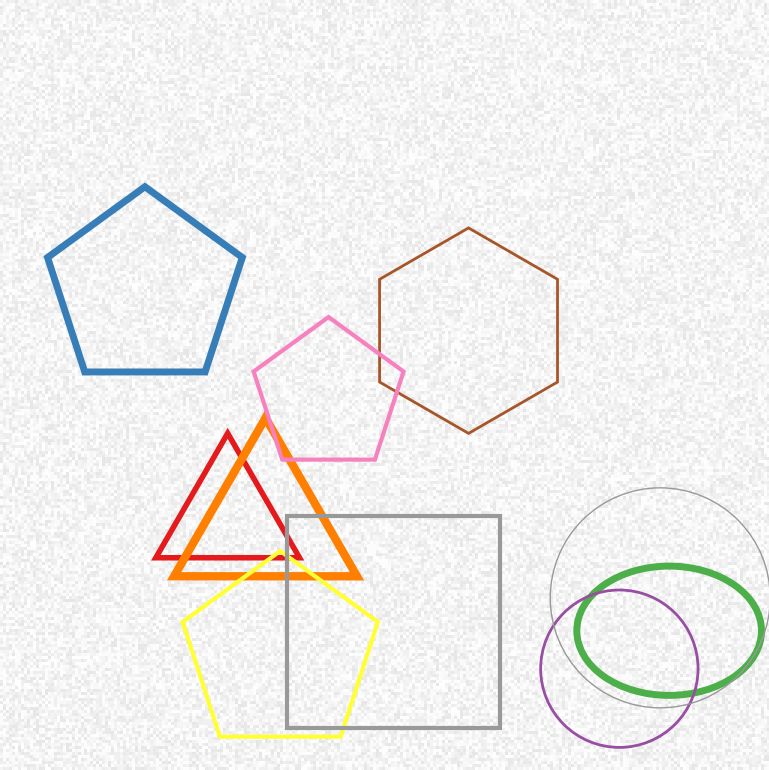[{"shape": "triangle", "thickness": 2, "radius": 0.54, "center": [0.296, 0.33]}, {"shape": "pentagon", "thickness": 2.5, "radius": 0.66, "center": [0.188, 0.625]}, {"shape": "oval", "thickness": 2.5, "radius": 0.6, "center": [0.869, 0.181]}, {"shape": "circle", "thickness": 1, "radius": 0.51, "center": [0.804, 0.132]}, {"shape": "triangle", "thickness": 3, "radius": 0.69, "center": [0.345, 0.32]}, {"shape": "pentagon", "thickness": 1.5, "radius": 0.67, "center": [0.364, 0.151]}, {"shape": "hexagon", "thickness": 1, "radius": 0.67, "center": [0.609, 0.571]}, {"shape": "pentagon", "thickness": 1.5, "radius": 0.51, "center": [0.427, 0.486]}, {"shape": "circle", "thickness": 0.5, "radius": 0.71, "center": [0.857, 0.224]}, {"shape": "square", "thickness": 1.5, "radius": 0.69, "center": [0.511, 0.192]}]